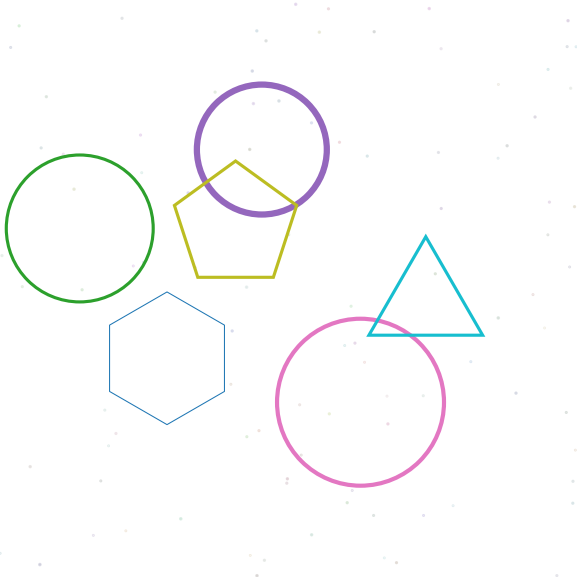[{"shape": "hexagon", "thickness": 0.5, "radius": 0.57, "center": [0.289, 0.379]}, {"shape": "circle", "thickness": 1.5, "radius": 0.64, "center": [0.138, 0.604]}, {"shape": "circle", "thickness": 3, "radius": 0.56, "center": [0.453, 0.74]}, {"shape": "circle", "thickness": 2, "radius": 0.72, "center": [0.624, 0.303]}, {"shape": "pentagon", "thickness": 1.5, "radius": 0.56, "center": [0.408, 0.609]}, {"shape": "triangle", "thickness": 1.5, "radius": 0.57, "center": [0.737, 0.476]}]